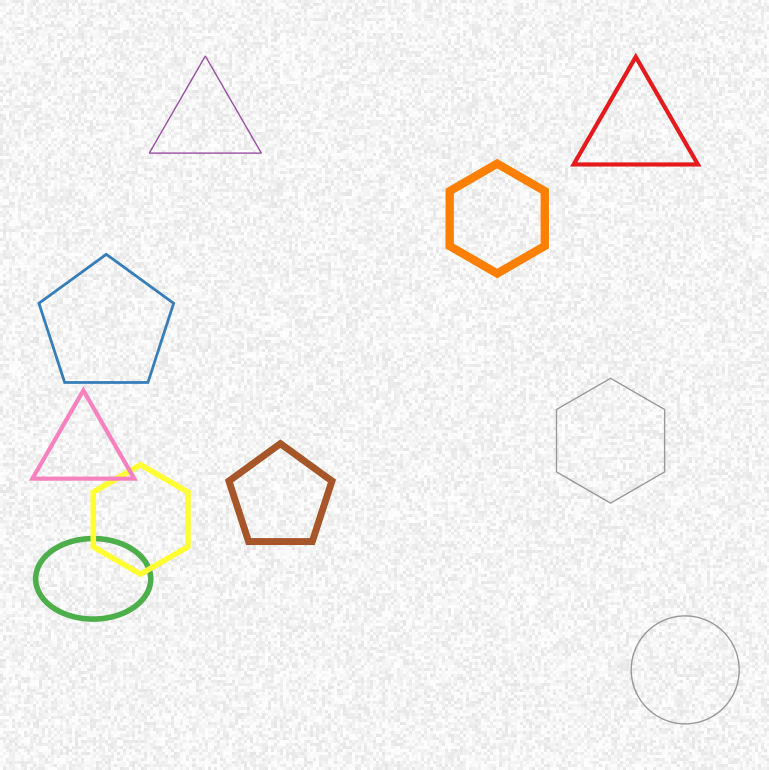[{"shape": "triangle", "thickness": 1.5, "radius": 0.47, "center": [0.826, 0.833]}, {"shape": "pentagon", "thickness": 1, "radius": 0.46, "center": [0.138, 0.578]}, {"shape": "oval", "thickness": 2, "radius": 0.37, "center": [0.121, 0.248]}, {"shape": "triangle", "thickness": 0.5, "radius": 0.42, "center": [0.267, 0.843]}, {"shape": "hexagon", "thickness": 3, "radius": 0.36, "center": [0.646, 0.716]}, {"shape": "hexagon", "thickness": 2, "radius": 0.35, "center": [0.183, 0.325]}, {"shape": "pentagon", "thickness": 2.5, "radius": 0.35, "center": [0.364, 0.354]}, {"shape": "triangle", "thickness": 1.5, "radius": 0.38, "center": [0.108, 0.417]}, {"shape": "hexagon", "thickness": 0.5, "radius": 0.41, "center": [0.793, 0.428]}, {"shape": "circle", "thickness": 0.5, "radius": 0.35, "center": [0.89, 0.13]}]